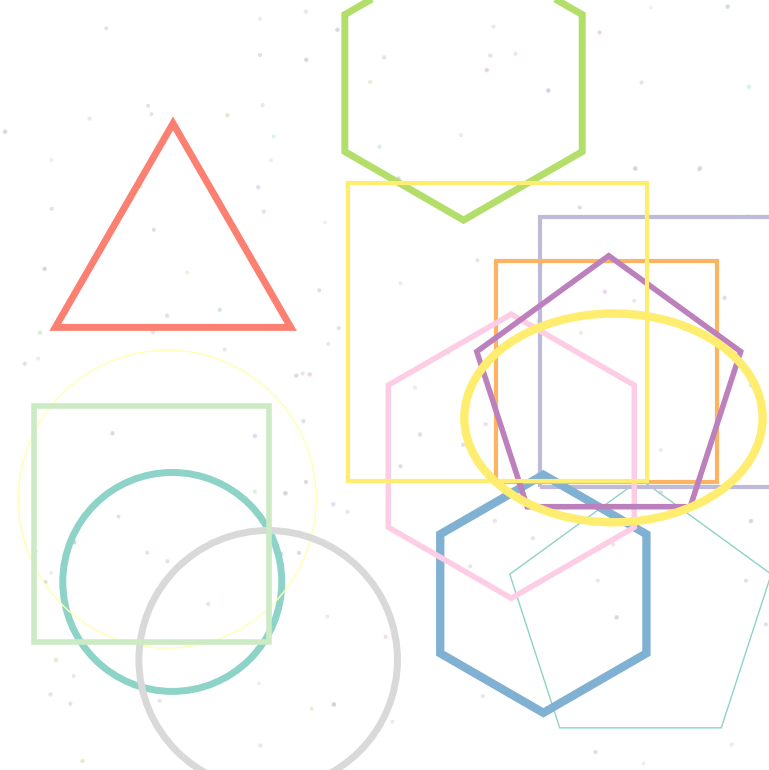[{"shape": "pentagon", "thickness": 0.5, "radius": 0.89, "center": [0.832, 0.199]}, {"shape": "circle", "thickness": 2.5, "radius": 0.71, "center": [0.224, 0.244]}, {"shape": "circle", "thickness": 0.5, "radius": 0.97, "center": [0.217, 0.352]}, {"shape": "square", "thickness": 1.5, "radius": 0.88, "center": [0.876, 0.543]}, {"shape": "triangle", "thickness": 2.5, "radius": 0.88, "center": [0.225, 0.663]}, {"shape": "hexagon", "thickness": 3, "radius": 0.77, "center": [0.706, 0.229]}, {"shape": "square", "thickness": 1.5, "radius": 0.72, "center": [0.788, 0.517]}, {"shape": "hexagon", "thickness": 2.5, "radius": 0.89, "center": [0.602, 0.892]}, {"shape": "hexagon", "thickness": 2, "radius": 0.92, "center": [0.664, 0.408]}, {"shape": "circle", "thickness": 2.5, "radius": 0.84, "center": [0.348, 0.143]}, {"shape": "pentagon", "thickness": 2, "radius": 0.9, "center": [0.791, 0.488]}, {"shape": "square", "thickness": 2, "radius": 0.76, "center": [0.197, 0.319]}, {"shape": "oval", "thickness": 3, "radius": 0.97, "center": [0.797, 0.457]}, {"shape": "square", "thickness": 1.5, "radius": 0.97, "center": [0.646, 0.569]}]